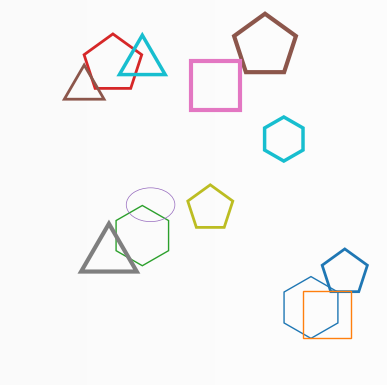[{"shape": "hexagon", "thickness": 1, "radius": 0.4, "center": [0.803, 0.201]}, {"shape": "pentagon", "thickness": 2, "radius": 0.31, "center": [0.89, 0.292]}, {"shape": "square", "thickness": 1, "radius": 0.3, "center": [0.844, 0.183]}, {"shape": "hexagon", "thickness": 1, "radius": 0.39, "center": [0.367, 0.388]}, {"shape": "pentagon", "thickness": 2, "radius": 0.39, "center": [0.291, 0.834]}, {"shape": "oval", "thickness": 0.5, "radius": 0.31, "center": [0.389, 0.468]}, {"shape": "triangle", "thickness": 2, "radius": 0.3, "center": [0.217, 0.772]}, {"shape": "pentagon", "thickness": 3, "radius": 0.42, "center": [0.684, 0.88]}, {"shape": "square", "thickness": 3, "radius": 0.32, "center": [0.556, 0.777]}, {"shape": "triangle", "thickness": 3, "radius": 0.41, "center": [0.281, 0.336]}, {"shape": "pentagon", "thickness": 2, "radius": 0.31, "center": [0.543, 0.459]}, {"shape": "hexagon", "thickness": 2.5, "radius": 0.29, "center": [0.732, 0.639]}, {"shape": "triangle", "thickness": 2.5, "radius": 0.34, "center": [0.367, 0.84]}]